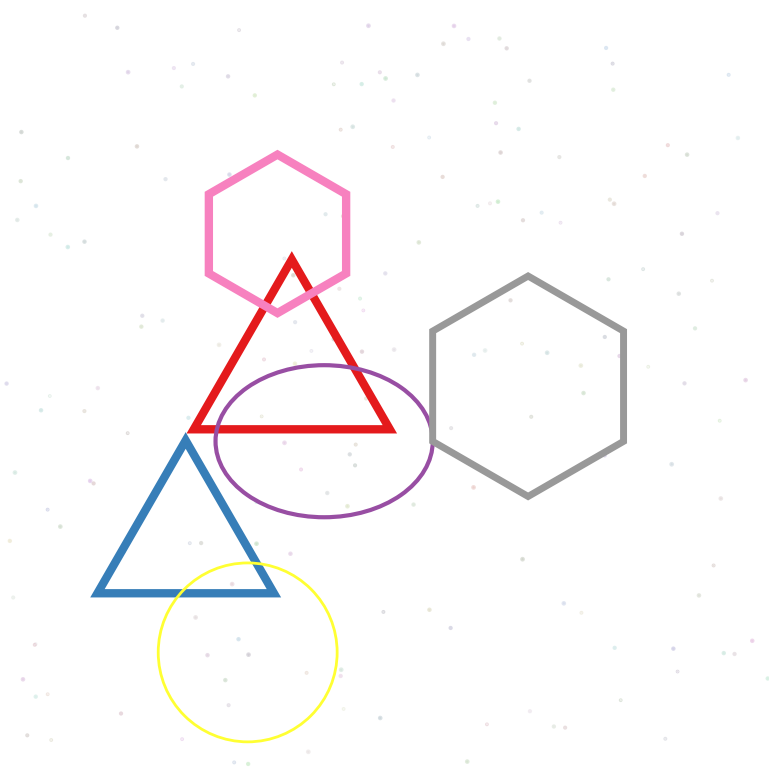[{"shape": "triangle", "thickness": 3, "radius": 0.74, "center": [0.379, 0.516]}, {"shape": "triangle", "thickness": 3, "radius": 0.66, "center": [0.241, 0.296]}, {"shape": "oval", "thickness": 1.5, "radius": 0.71, "center": [0.421, 0.427]}, {"shape": "circle", "thickness": 1, "radius": 0.58, "center": [0.322, 0.153]}, {"shape": "hexagon", "thickness": 3, "radius": 0.51, "center": [0.36, 0.696]}, {"shape": "hexagon", "thickness": 2.5, "radius": 0.72, "center": [0.686, 0.498]}]